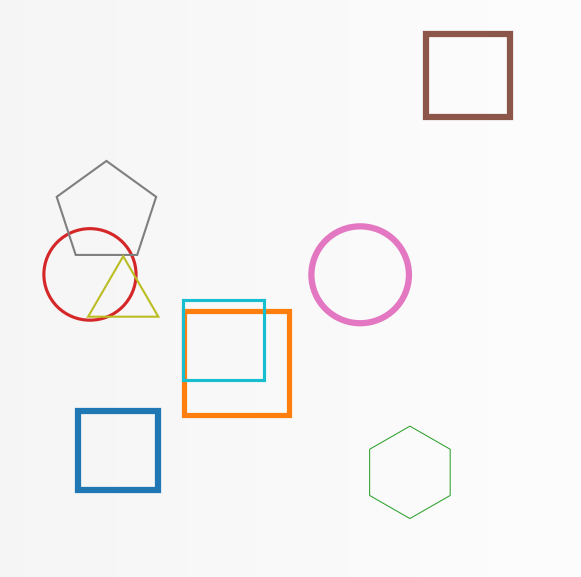[{"shape": "square", "thickness": 3, "radius": 0.34, "center": [0.203, 0.218]}, {"shape": "square", "thickness": 2.5, "radius": 0.45, "center": [0.407, 0.371]}, {"shape": "hexagon", "thickness": 0.5, "radius": 0.4, "center": [0.705, 0.181]}, {"shape": "circle", "thickness": 1.5, "radius": 0.4, "center": [0.155, 0.524]}, {"shape": "square", "thickness": 3, "radius": 0.36, "center": [0.805, 0.868]}, {"shape": "circle", "thickness": 3, "radius": 0.42, "center": [0.62, 0.523]}, {"shape": "pentagon", "thickness": 1, "radius": 0.45, "center": [0.183, 0.63]}, {"shape": "triangle", "thickness": 1, "radius": 0.35, "center": [0.212, 0.486]}, {"shape": "square", "thickness": 1.5, "radius": 0.35, "center": [0.385, 0.41]}]